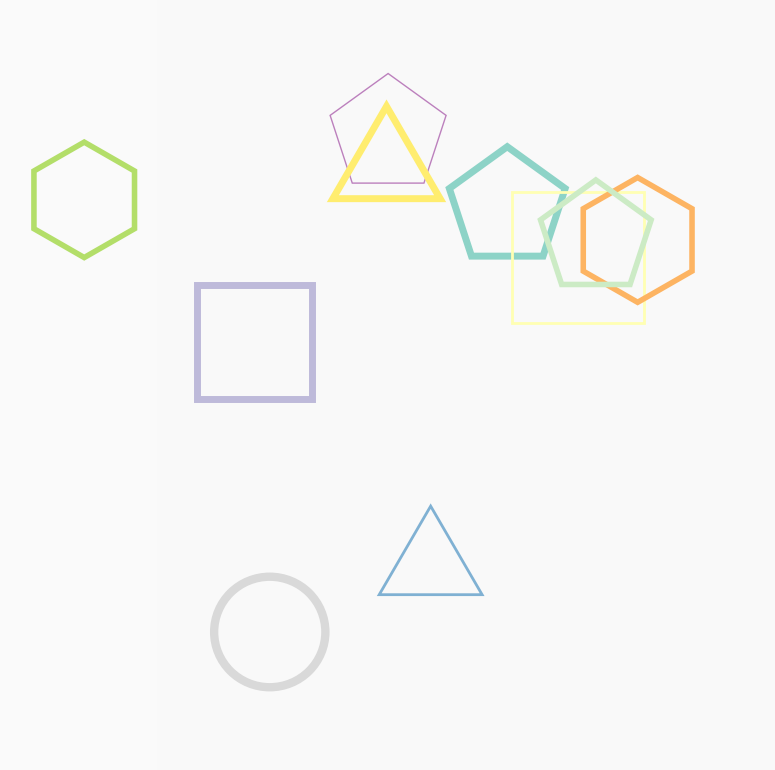[{"shape": "pentagon", "thickness": 2.5, "radius": 0.39, "center": [0.655, 0.731]}, {"shape": "square", "thickness": 1, "radius": 0.42, "center": [0.746, 0.666]}, {"shape": "square", "thickness": 2.5, "radius": 0.37, "center": [0.328, 0.556]}, {"shape": "triangle", "thickness": 1, "radius": 0.38, "center": [0.556, 0.266]}, {"shape": "hexagon", "thickness": 2, "radius": 0.41, "center": [0.823, 0.688]}, {"shape": "hexagon", "thickness": 2, "radius": 0.37, "center": [0.109, 0.74]}, {"shape": "circle", "thickness": 3, "radius": 0.36, "center": [0.348, 0.179]}, {"shape": "pentagon", "thickness": 0.5, "radius": 0.39, "center": [0.501, 0.826]}, {"shape": "pentagon", "thickness": 2, "radius": 0.38, "center": [0.769, 0.691]}, {"shape": "triangle", "thickness": 2.5, "radius": 0.4, "center": [0.499, 0.782]}]